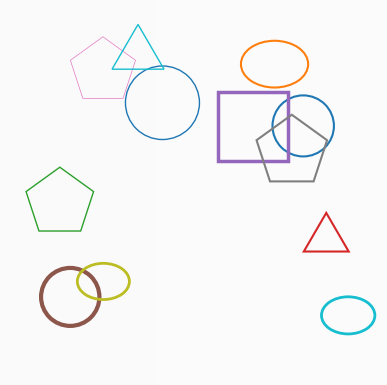[{"shape": "circle", "thickness": 1.5, "radius": 0.4, "center": [0.782, 0.673]}, {"shape": "circle", "thickness": 1, "radius": 0.48, "center": [0.419, 0.733]}, {"shape": "oval", "thickness": 1.5, "radius": 0.43, "center": [0.709, 0.833]}, {"shape": "pentagon", "thickness": 1, "radius": 0.46, "center": [0.154, 0.474]}, {"shape": "triangle", "thickness": 1.5, "radius": 0.33, "center": [0.842, 0.38]}, {"shape": "square", "thickness": 2.5, "radius": 0.45, "center": [0.653, 0.672]}, {"shape": "circle", "thickness": 3, "radius": 0.38, "center": [0.181, 0.229]}, {"shape": "pentagon", "thickness": 0.5, "radius": 0.44, "center": [0.266, 0.816]}, {"shape": "pentagon", "thickness": 1.5, "radius": 0.48, "center": [0.753, 0.606]}, {"shape": "oval", "thickness": 2, "radius": 0.34, "center": [0.267, 0.269]}, {"shape": "triangle", "thickness": 1, "radius": 0.39, "center": [0.356, 0.859]}, {"shape": "oval", "thickness": 2, "radius": 0.34, "center": [0.899, 0.181]}]